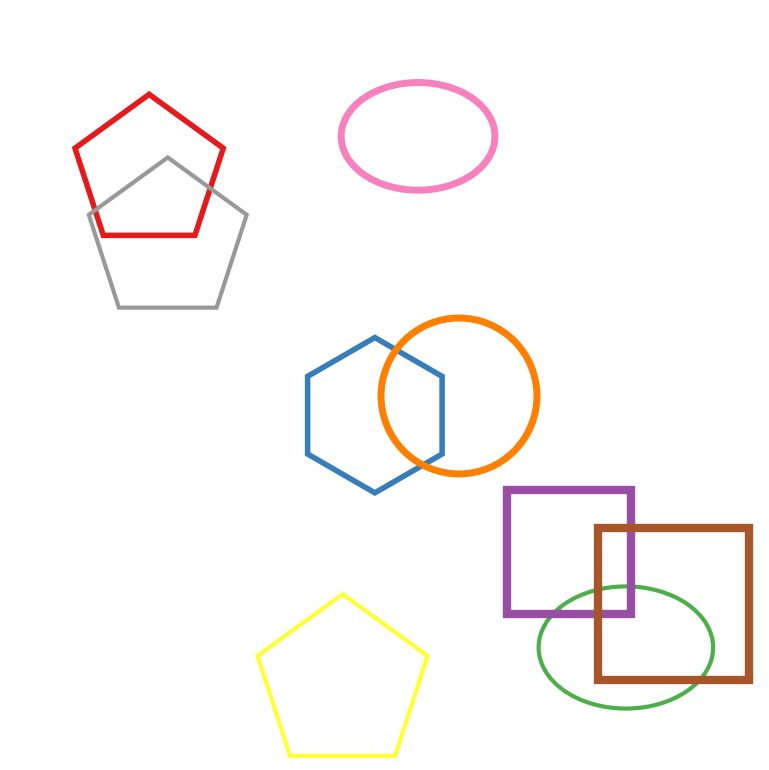[{"shape": "pentagon", "thickness": 2, "radius": 0.51, "center": [0.194, 0.776]}, {"shape": "hexagon", "thickness": 2, "radius": 0.5, "center": [0.487, 0.461]}, {"shape": "oval", "thickness": 1.5, "radius": 0.57, "center": [0.813, 0.159]}, {"shape": "square", "thickness": 3, "radius": 0.4, "center": [0.739, 0.283]}, {"shape": "circle", "thickness": 2.5, "radius": 0.51, "center": [0.596, 0.486]}, {"shape": "pentagon", "thickness": 1.5, "radius": 0.58, "center": [0.445, 0.112]}, {"shape": "square", "thickness": 3, "radius": 0.49, "center": [0.875, 0.215]}, {"shape": "oval", "thickness": 2.5, "radius": 0.5, "center": [0.543, 0.823]}, {"shape": "pentagon", "thickness": 1.5, "radius": 0.54, "center": [0.218, 0.688]}]